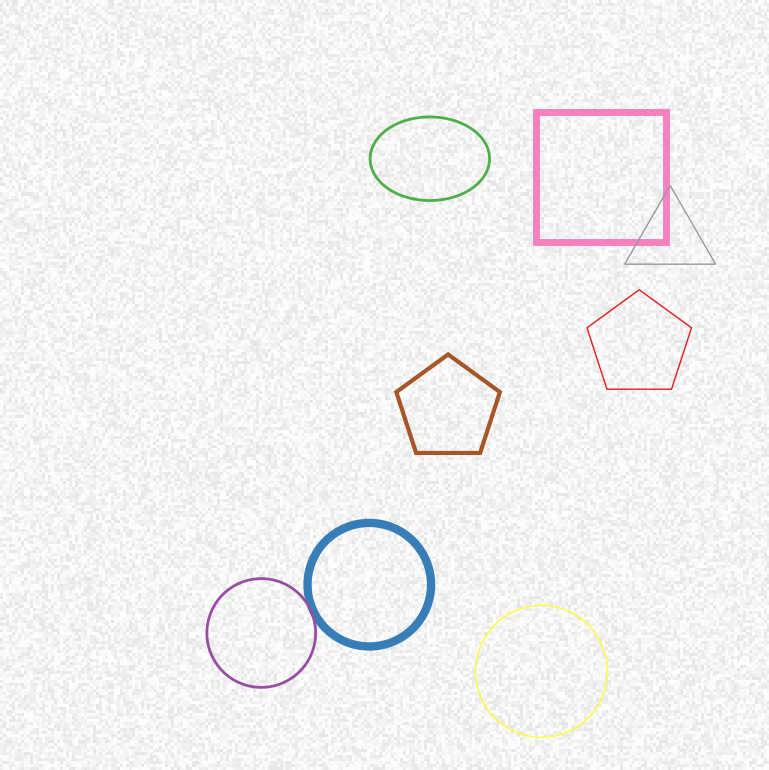[{"shape": "pentagon", "thickness": 0.5, "radius": 0.36, "center": [0.83, 0.552]}, {"shape": "circle", "thickness": 3, "radius": 0.4, "center": [0.48, 0.241]}, {"shape": "oval", "thickness": 1, "radius": 0.39, "center": [0.558, 0.794]}, {"shape": "circle", "thickness": 1, "radius": 0.35, "center": [0.339, 0.178]}, {"shape": "circle", "thickness": 0.5, "radius": 0.43, "center": [0.703, 0.128]}, {"shape": "pentagon", "thickness": 1.5, "radius": 0.35, "center": [0.582, 0.469]}, {"shape": "square", "thickness": 2.5, "radius": 0.42, "center": [0.781, 0.771]}, {"shape": "triangle", "thickness": 0.5, "radius": 0.34, "center": [0.87, 0.691]}]